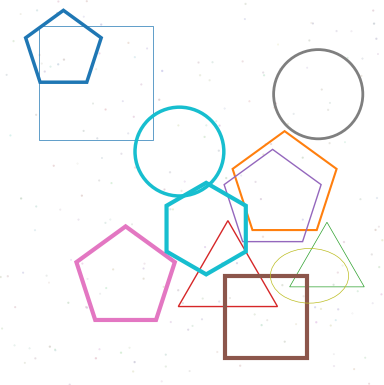[{"shape": "pentagon", "thickness": 2.5, "radius": 0.52, "center": [0.165, 0.87]}, {"shape": "square", "thickness": 0.5, "radius": 0.74, "center": [0.25, 0.785]}, {"shape": "pentagon", "thickness": 1.5, "radius": 0.71, "center": [0.739, 0.517]}, {"shape": "triangle", "thickness": 0.5, "radius": 0.56, "center": [0.849, 0.311]}, {"shape": "triangle", "thickness": 1, "radius": 0.74, "center": [0.592, 0.278]}, {"shape": "pentagon", "thickness": 1, "radius": 0.66, "center": [0.708, 0.48]}, {"shape": "square", "thickness": 3, "radius": 0.53, "center": [0.691, 0.177]}, {"shape": "pentagon", "thickness": 3, "radius": 0.67, "center": [0.326, 0.278]}, {"shape": "circle", "thickness": 2, "radius": 0.58, "center": [0.827, 0.755]}, {"shape": "oval", "thickness": 0.5, "radius": 0.51, "center": [0.804, 0.284]}, {"shape": "circle", "thickness": 2.5, "radius": 0.58, "center": [0.466, 0.606]}, {"shape": "hexagon", "thickness": 3, "radius": 0.59, "center": [0.536, 0.406]}]